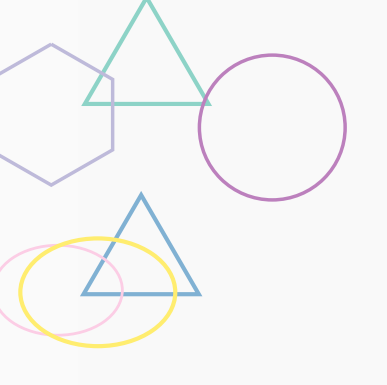[{"shape": "triangle", "thickness": 3, "radius": 0.92, "center": [0.378, 0.822]}, {"shape": "hexagon", "thickness": 2.5, "radius": 0.91, "center": [0.132, 0.702]}, {"shape": "triangle", "thickness": 3, "radius": 0.86, "center": [0.364, 0.322]}, {"shape": "oval", "thickness": 2, "radius": 0.83, "center": [0.149, 0.246]}, {"shape": "circle", "thickness": 2.5, "radius": 0.94, "center": [0.703, 0.669]}, {"shape": "oval", "thickness": 3, "radius": 1.0, "center": [0.252, 0.241]}]